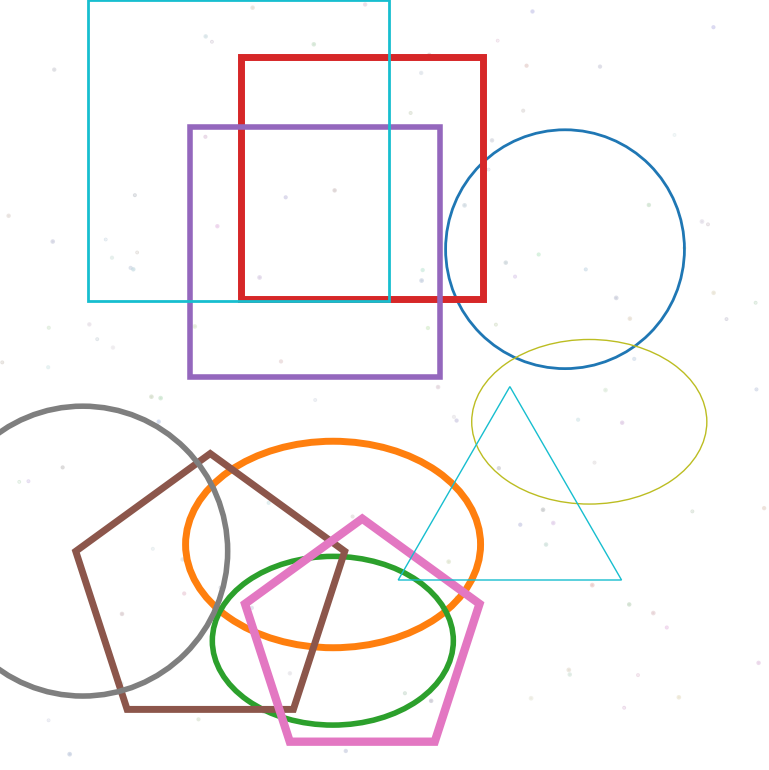[{"shape": "circle", "thickness": 1, "radius": 0.78, "center": [0.734, 0.676]}, {"shape": "oval", "thickness": 2.5, "radius": 0.96, "center": [0.433, 0.293]}, {"shape": "oval", "thickness": 2, "radius": 0.78, "center": [0.432, 0.168]}, {"shape": "square", "thickness": 2.5, "radius": 0.79, "center": [0.47, 0.769]}, {"shape": "square", "thickness": 2, "radius": 0.81, "center": [0.409, 0.673]}, {"shape": "pentagon", "thickness": 2.5, "radius": 0.92, "center": [0.273, 0.227]}, {"shape": "pentagon", "thickness": 3, "radius": 0.8, "center": [0.47, 0.166]}, {"shape": "circle", "thickness": 2, "radius": 0.94, "center": [0.107, 0.284]}, {"shape": "oval", "thickness": 0.5, "radius": 0.76, "center": [0.765, 0.452]}, {"shape": "square", "thickness": 1, "radius": 0.98, "center": [0.31, 0.805]}, {"shape": "triangle", "thickness": 0.5, "radius": 0.84, "center": [0.662, 0.33]}]